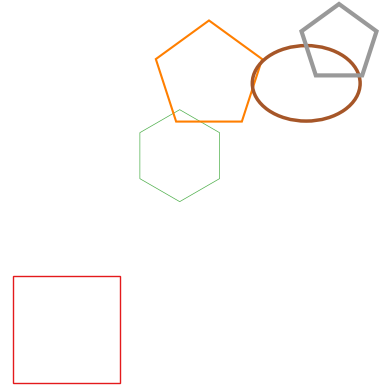[{"shape": "square", "thickness": 1, "radius": 0.7, "center": [0.174, 0.144]}, {"shape": "hexagon", "thickness": 0.5, "radius": 0.6, "center": [0.467, 0.596]}, {"shape": "pentagon", "thickness": 1.5, "radius": 0.73, "center": [0.543, 0.802]}, {"shape": "oval", "thickness": 2.5, "radius": 0.7, "center": [0.795, 0.784]}, {"shape": "pentagon", "thickness": 3, "radius": 0.51, "center": [0.881, 0.887]}]